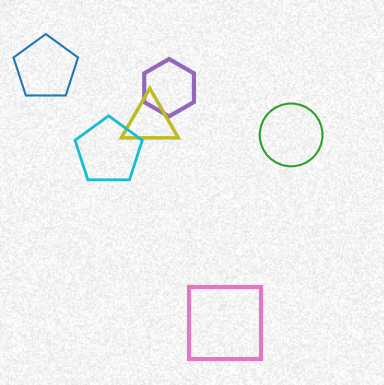[{"shape": "pentagon", "thickness": 1.5, "radius": 0.44, "center": [0.119, 0.823]}, {"shape": "circle", "thickness": 1.5, "radius": 0.41, "center": [0.756, 0.65]}, {"shape": "hexagon", "thickness": 3, "radius": 0.37, "center": [0.439, 0.772]}, {"shape": "square", "thickness": 3, "radius": 0.47, "center": [0.583, 0.161]}, {"shape": "triangle", "thickness": 2.5, "radius": 0.43, "center": [0.389, 0.685]}, {"shape": "pentagon", "thickness": 2, "radius": 0.46, "center": [0.282, 0.607]}]